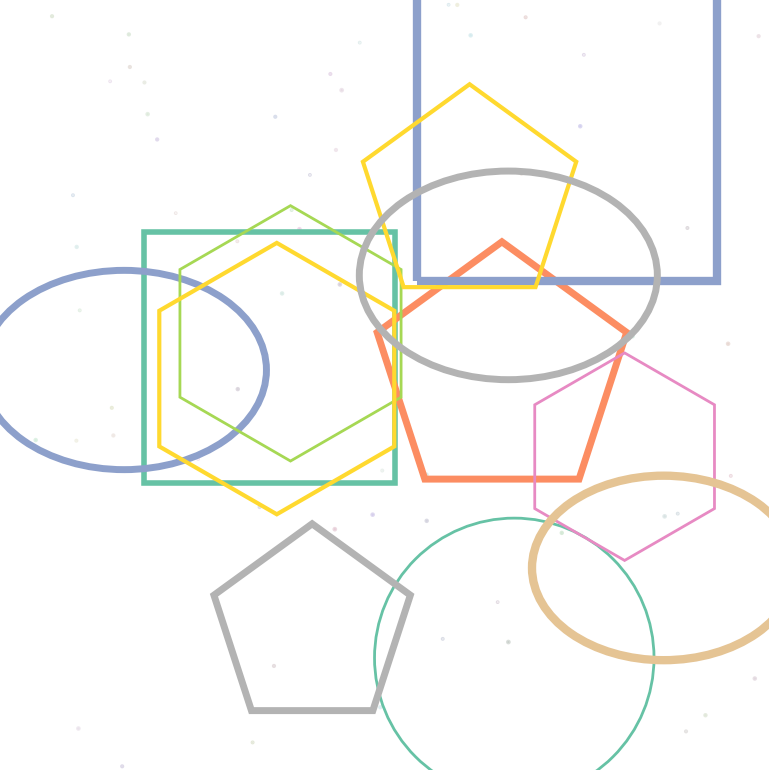[{"shape": "square", "thickness": 2, "radius": 0.81, "center": [0.35, 0.536]}, {"shape": "circle", "thickness": 1, "radius": 0.91, "center": [0.668, 0.146]}, {"shape": "pentagon", "thickness": 2.5, "radius": 0.85, "center": [0.652, 0.516]}, {"shape": "square", "thickness": 3, "radius": 0.97, "center": [0.737, 0.83]}, {"shape": "oval", "thickness": 2.5, "radius": 0.92, "center": [0.161, 0.519]}, {"shape": "hexagon", "thickness": 1, "radius": 0.67, "center": [0.811, 0.407]}, {"shape": "hexagon", "thickness": 1, "radius": 0.83, "center": [0.377, 0.567]}, {"shape": "hexagon", "thickness": 1.5, "radius": 0.88, "center": [0.359, 0.508]}, {"shape": "pentagon", "thickness": 1.5, "radius": 0.73, "center": [0.61, 0.745]}, {"shape": "oval", "thickness": 3, "radius": 0.86, "center": [0.862, 0.262]}, {"shape": "oval", "thickness": 2.5, "radius": 0.97, "center": [0.66, 0.642]}, {"shape": "pentagon", "thickness": 2.5, "radius": 0.67, "center": [0.405, 0.186]}]